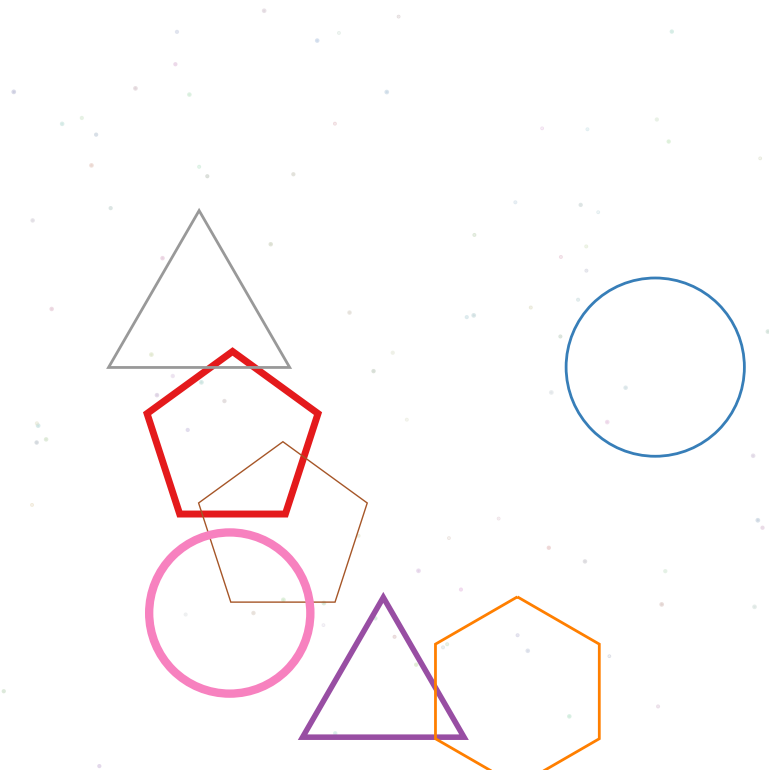[{"shape": "pentagon", "thickness": 2.5, "radius": 0.58, "center": [0.302, 0.427]}, {"shape": "circle", "thickness": 1, "radius": 0.58, "center": [0.851, 0.523]}, {"shape": "triangle", "thickness": 2, "radius": 0.61, "center": [0.498, 0.103]}, {"shape": "hexagon", "thickness": 1, "radius": 0.61, "center": [0.672, 0.102]}, {"shape": "pentagon", "thickness": 0.5, "radius": 0.58, "center": [0.367, 0.311]}, {"shape": "circle", "thickness": 3, "radius": 0.52, "center": [0.298, 0.204]}, {"shape": "triangle", "thickness": 1, "radius": 0.68, "center": [0.259, 0.591]}]